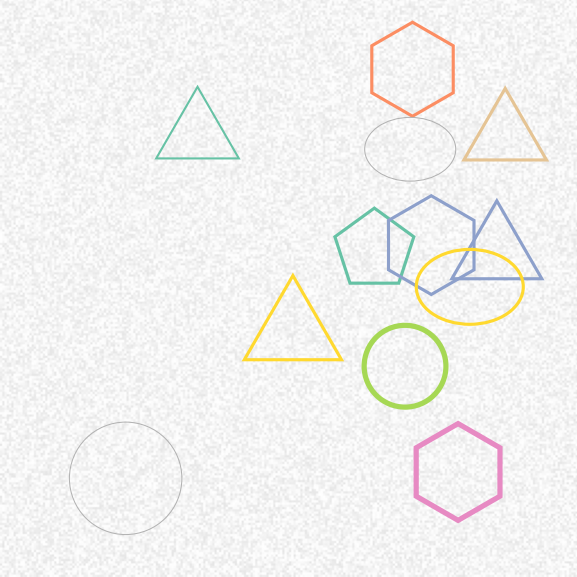[{"shape": "pentagon", "thickness": 1.5, "radius": 0.36, "center": [0.648, 0.567]}, {"shape": "triangle", "thickness": 1, "radius": 0.41, "center": [0.342, 0.766]}, {"shape": "hexagon", "thickness": 1.5, "radius": 0.41, "center": [0.714, 0.879]}, {"shape": "triangle", "thickness": 1.5, "radius": 0.45, "center": [0.86, 0.561]}, {"shape": "hexagon", "thickness": 1.5, "radius": 0.43, "center": [0.747, 0.575]}, {"shape": "hexagon", "thickness": 2.5, "radius": 0.42, "center": [0.793, 0.182]}, {"shape": "circle", "thickness": 2.5, "radius": 0.35, "center": [0.701, 0.365]}, {"shape": "oval", "thickness": 1.5, "radius": 0.46, "center": [0.813, 0.502]}, {"shape": "triangle", "thickness": 1.5, "radius": 0.49, "center": [0.507, 0.425]}, {"shape": "triangle", "thickness": 1.5, "radius": 0.41, "center": [0.875, 0.763]}, {"shape": "circle", "thickness": 0.5, "radius": 0.49, "center": [0.218, 0.171]}, {"shape": "oval", "thickness": 0.5, "radius": 0.39, "center": [0.71, 0.741]}]